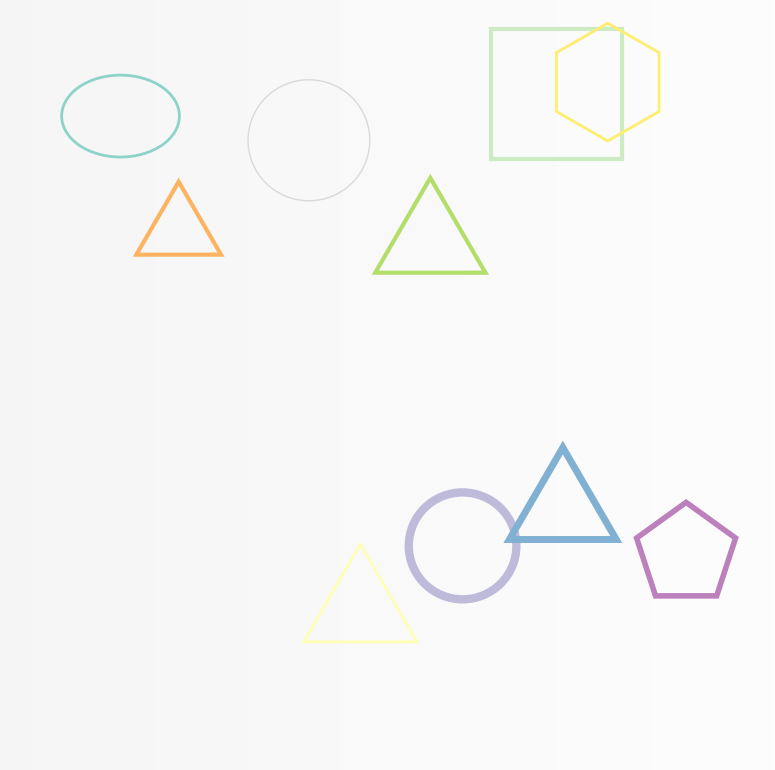[{"shape": "oval", "thickness": 1, "radius": 0.38, "center": [0.156, 0.849]}, {"shape": "triangle", "thickness": 1, "radius": 0.42, "center": [0.465, 0.209]}, {"shape": "circle", "thickness": 3, "radius": 0.35, "center": [0.597, 0.291]}, {"shape": "triangle", "thickness": 2.5, "radius": 0.4, "center": [0.726, 0.339]}, {"shape": "triangle", "thickness": 1.5, "radius": 0.32, "center": [0.231, 0.701]}, {"shape": "triangle", "thickness": 1.5, "radius": 0.41, "center": [0.555, 0.687]}, {"shape": "circle", "thickness": 0.5, "radius": 0.39, "center": [0.399, 0.818]}, {"shape": "pentagon", "thickness": 2, "radius": 0.34, "center": [0.885, 0.28]}, {"shape": "square", "thickness": 1.5, "radius": 0.42, "center": [0.718, 0.878]}, {"shape": "hexagon", "thickness": 1, "radius": 0.38, "center": [0.784, 0.893]}]